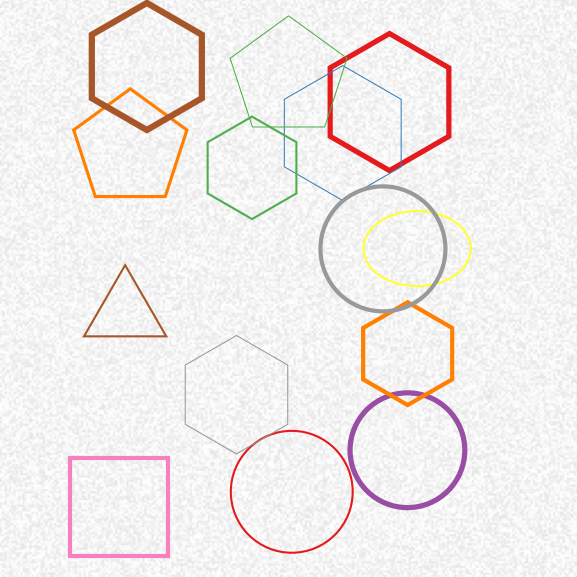[{"shape": "hexagon", "thickness": 2.5, "radius": 0.59, "center": [0.674, 0.822]}, {"shape": "circle", "thickness": 1, "radius": 0.53, "center": [0.505, 0.148]}, {"shape": "hexagon", "thickness": 0.5, "radius": 0.58, "center": [0.593, 0.769]}, {"shape": "hexagon", "thickness": 1, "radius": 0.44, "center": [0.436, 0.709]}, {"shape": "pentagon", "thickness": 0.5, "radius": 0.53, "center": [0.5, 0.865]}, {"shape": "circle", "thickness": 2.5, "radius": 0.5, "center": [0.705, 0.22]}, {"shape": "hexagon", "thickness": 2, "radius": 0.44, "center": [0.706, 0.387]}, {"shape": "pentagon", "thickness": 1.5, "radius": 0.52, "center": [0.226, 0.742]}, {"shape": "oval", "thickness": 1, "radius": 0.46, "center": [0.722, 0.569]}, {"shape": "triangle", "thickness": 1, "radius": 0.41, "center": [0.217, 0.458]}, {"shape": "hexagon", "thickness": 3, "radius": 0.55, "center": [0.254, 0.884]}, {"shape": "square", "thickness": 2, "radius": 0.42, "center": [0.206, 0.121]}, {"shape": "circle", "thickness": 2, "radius": 0.54, "center": [0.663, 0.568]}, {"shape": "hexagon", "thickness": 0.5, "radius": 0.51, "center": [0.409, 0.316]}]